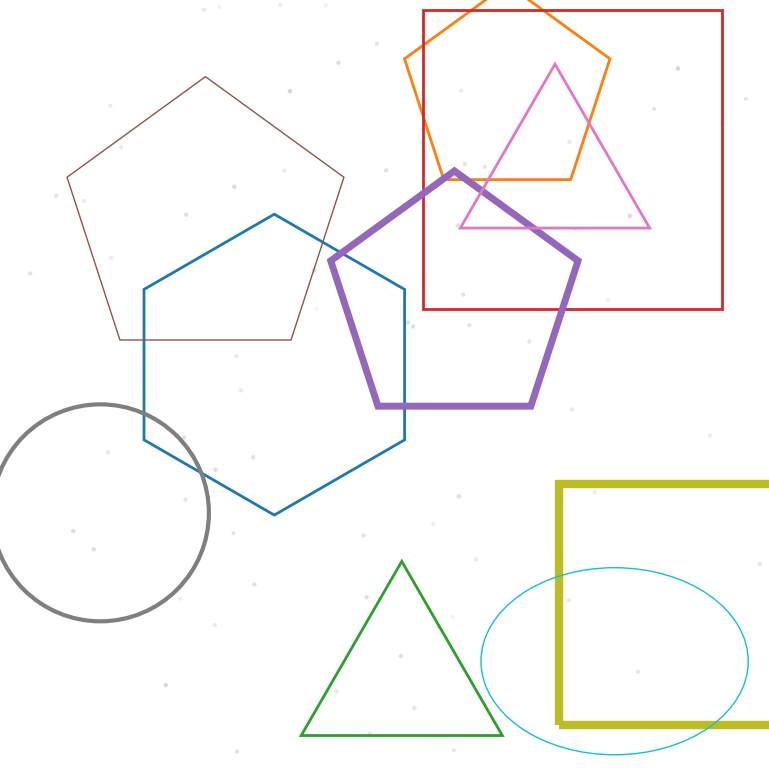[{"shape": "hexagon", "thickness": 1, "radius": 0.98, "center": [0.356, 0.526]}, {"shape": "pentagon", "thickness": 1, "radius": 0.7, "center": [0.659, 0.88]}, {"shape": "triangle", "thickness": 1, "radius": 0.75, "center": [0.522, 0.12]}, {"shape": "square", "thickness": 1, "radius": 0.97, "center": [0.744, 0.793]}, {"shape": "pentagon", "thickness": 2.5, "radius": 0.84, "center": [0.59, 0.609]}, {"shape": "pentagon", "thickness": 0.5, "radius": 0.95, "center": [0.267, 0.711]}, {"shape": "triangle", "thickness": 1, "radius": 0.71, "center": [0.721, 0.775]}, {"shape": "circle", "thickness": 1.5, "radius": 0.7, "center": [0.13, 0.334]}, {"shape": "square", "thickness": 3, "radius": 0.78, "center": [0.882, 0.215]}, {"shape": "oval", "thickness": 0.5, "radius": 0.87, "center": [0.798, 0.141]}]